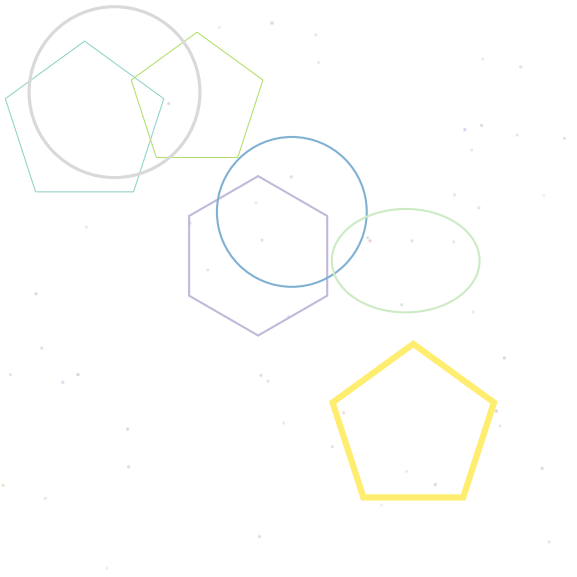[{"shape": "pentagon", "thickness": 0.5, "radius": 0.72, "center": [0.146, 0.784]}, {"shape": "hexagon", "thickness": 1, "radius": 0.69, "center": [0.447, 0.556]}, {"shape": "circle", "thickness": 1, "radius": 0.65, "center": [0.505, 0.632]}, {"shape": "pentagon", "thickness": 0.5, "radius": 0.6, "center": [0.341, 0.824]}, {"shape": "circle", "thickness": 1.5, "radius": 0.74, "center": [0.198, 0.84]}, {"shape": "oval", "thickness": 1, "radius": 0.64, "center": [0.702, 0.548]}, {"shape": "pentagon", "thickness": 3, "radius": 0.73, "center": [0.716, 0.257]}]